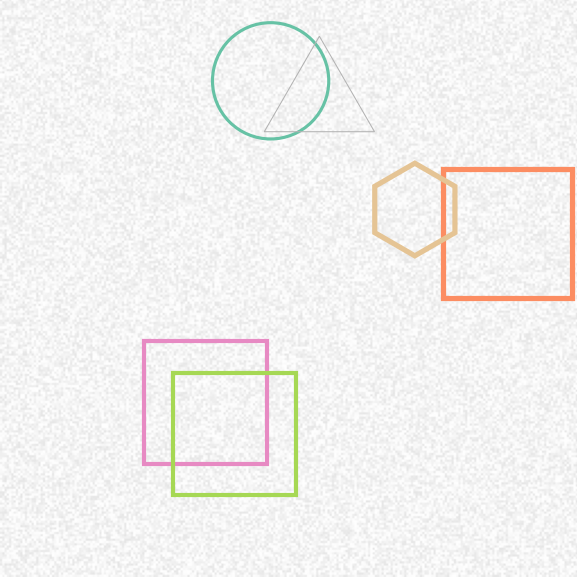[{"shape": "circle", "thickness": 1.5, "radius": 0.5, "center": [0.469, 0.859]}, {"shape": "square", "thickness": 2.5, "radius": 0.56, "center": [0.879, 0.595]}, {"shape": "square", "thickness": 2, "radius": 0.53, "center": [0.356, 0.302]}, {"shape": "square", "thickness": 2, "radius": 0.53, "center": [0.406, 0.247]}, {"shape": "hexagon", "thickness": 2.5, "radius": 0.4, "center": [0.718, 0.636]}, {"shape": "triangle", "thickness": 0.5, "radius": 0.55, "center": [0.553, 0.826]}]